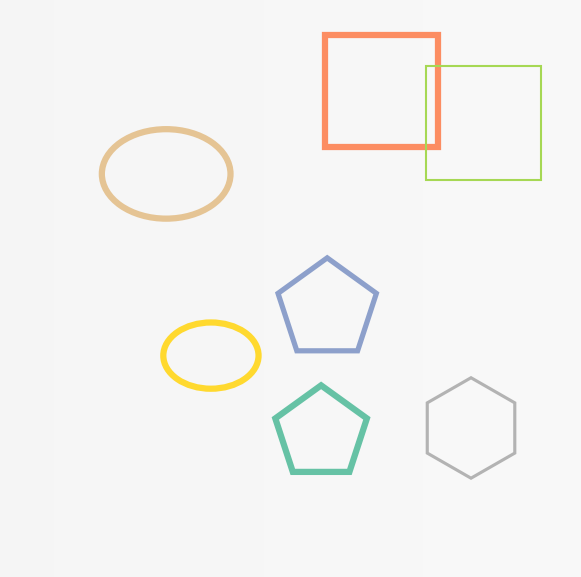[{"shape": "pentagon", "thickness": 3, "radius": 0.41, "center": [0.552, 0.249]}, {"shape": "square", "thickness": 3, "radius": 0.48, "center": [0.656, 0.842]}, {"shape": "pentagon", "thickness": 2.5, "radius": 0.44, "center": [0.563, 0.464]}, {"shape": "square", "thickness": 1, "radius": 0.49, "center": [0.832, 0.786]}, {"shape": "oval", "thickness": 3, "radius": 0.41, "center": [0.363, 0.383]}, {"shape": "oval", "thickness": 3, "radius": 0.55, "center": [0.286, 0.698]}, {"shape": "hexagon", "thickness": 1.5, "radius": 0.43, "center": [0.81, 0.258]}]